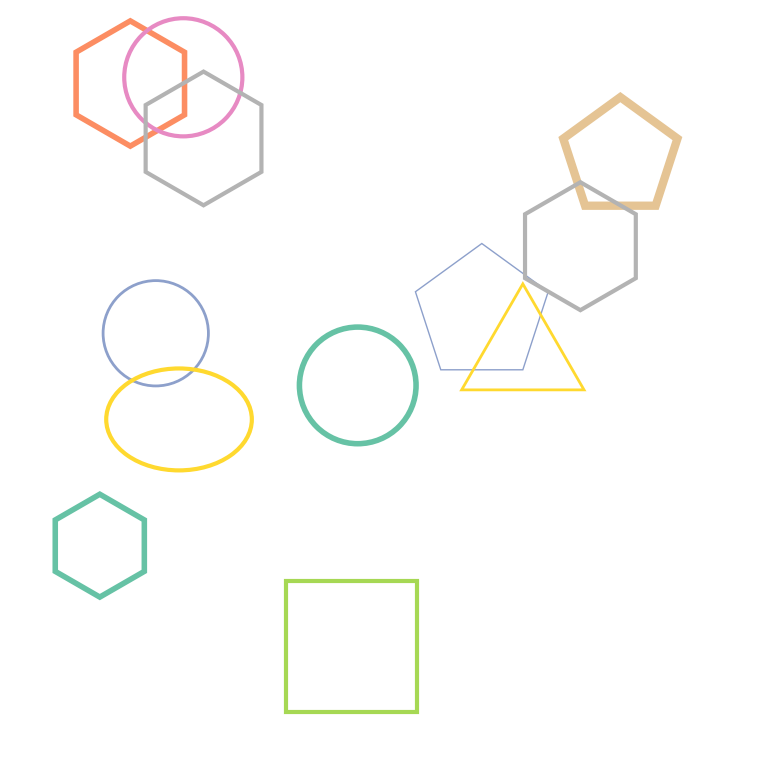[{"shape": "circle", "thickness": 2, "radius": 0.38, "center": [0.465, 0.499]}, {"shape": "hexagon", "thickness": 2, "radius": 0.33, "center": [0.13, 0.291]}, {"shape": "hexagon", "thickness": 2, "radius": 0.41, "center": [0.169, 0.892]}, {"shape": "pentagon", "thickness": 0.5, "radius": 0.45, "center": [0.626, 0.593]}, {"shape": "circle", "thickness": 1, "radius": 0.34, "center": [0.202, 0.567]}, {"shape": "circle", "thickness": 1.5, "radius": 0.38, "center": [0.238, 0.9]}, {"shape": "square", "thickness": 1.5, "radius": 0.42, "center": [0.456, 0.16]}, {"shape": "triangle", "thickness": 1, "radius": 0.46, "center": [0.679, 0.54]}, {"shape": "oval", "thickness": 1.5, "radius": 0.47, "center": [0.232, 0.455]}, {"shape": "pentagon", "thickness": 3, "radius": 0.39, "center": [0.806, 0.796]}, {"shape": "hexagon", "thickness": 1.5, "radius": 0.43, "center": [0.264, 0.82]}, {"shape": "hexagon", "thickness": 1.5, "radius": 0.42, "center": [0.754, 0.68]}]